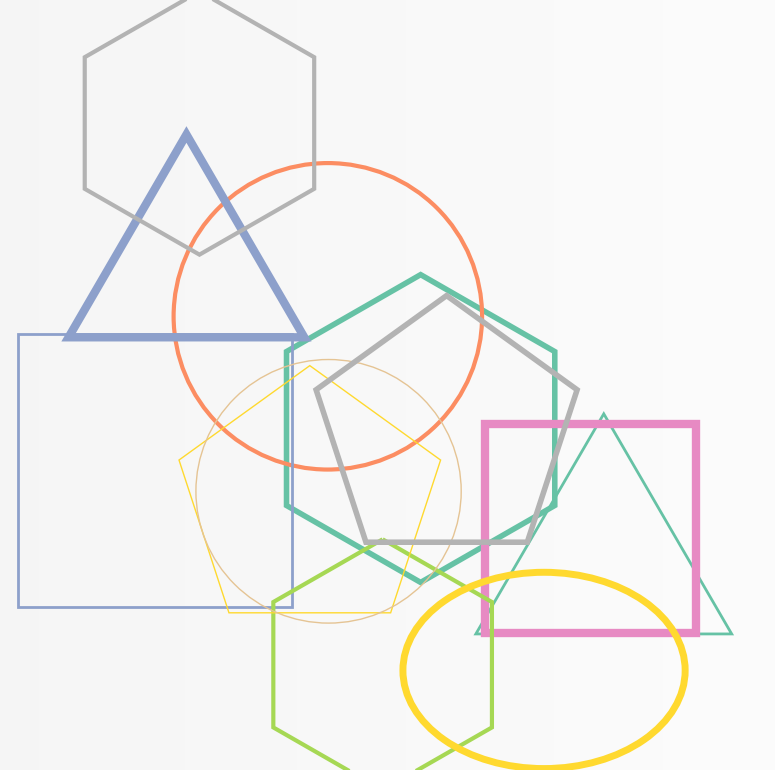[{"shape": "triangle", "thickness": 1, "radius": 0.95, "center": [0.779, 0.272]}, {"shape": "hexagon", "thickness": 2, "radius": 1.0, "center": [0.543, 0.443]}, {"shape": "circle", "thickness": 1.5, "radius": 1.0, "center": [0.423, 0.589]}, {"shape": "triangle", "thickness": 3, "radius": 0.88, "center": [0.241, 0.65]}, {"shape": "square", "thickness": 1, "radius": 0.89, "center": [0.2, 0.389]}, {"shape": "square", "thickness": 3, "radius": 0.68, "center": [0.762, 0.313]}, {"shape": "hexagon", "thickness": 1.5, "radius": 0.81, "center": [0.494, 0.137]}, {"shape": "oval", "thickness": 2.5, "radius": 0.91, "center": [0.702, 0.129]}, {"shape": "pentagon", "thickness": 0.5, "radius": 0.89, "center": [0.4, 0.348]}, {"shape": "circle", "thickness": 0.5, "radius": 0.86, "center": [0.424, 0.362]}, {"shape": "pentagon", "thickness": 2, "radius": 0.89, "center": [0.576, 0.439]}, {"shape": "hexagon", "thickness": 1.5, "radius": 0.85, "center": [0.257, 0.84]}]